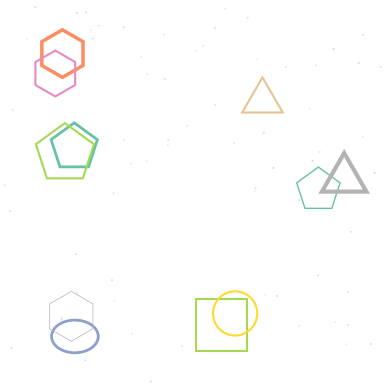[{"shape": "pentagon", "thickness": 1, "radius": 0.3, "center": [0.827, 0.507]}, {"shape": "pentagon", "thickness": 2, "radius": 0.32, "center": [0.193, 0.618]}, {"shape": "hexagon", "thickness": 2.5, "radius": 0.31, "center": [0.162, 0.861]}, {"shape": "oval", "thickness": 2, "radius": 0.3, "center": [0.195, 0.126]}, {"shape": "hexagon", "thickness": 1.5, "radius": 0.3, "center": [0.144, 0.809]}, {"shape": "pentagon", "thickness": 1.5, "radius": 0.4, "center": [0.169, 0.601]}, {"shape": "square", "thickness": 1.5, "radius": 0.33, "center": [0.576, 0.156]}, {"shape": "circle", "thickness": 1.5, "radius": 0.29, "center": [0.611, 0.186]}, {"shape": "triangle", "thickness": 1.5, "radius": 0.3, "center": [0.682, 0.738]}, {"shape": "hexagon", "thickness": 0.5, "radius": 0.32, "center": [0.185, 0.178]}, {"shape": "triangle", "thickness": 3, "radius": 0.33, "center": [0.894, 0.536]}]